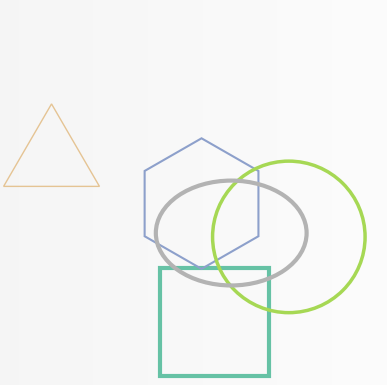[{"shape": "square", "thickness": 3, "radius": 0.7, "center": [0.554, 0.163]}, {"shape": "hexagon", "thickness": 1.5, "radius": 0.85, "center": [0.52, 0.471]}, {"shape": "circle", "thickness": 2.5, "radius": 0.98, "center": [0.745, 0.385]}, {"shape": "triangle", "thickness": 1, "radius": 0.71, "center": [0.133, 0.587]}, {"shape": "oval", "thickness": 3, "radius": 0.97, "center": [0.597, 0.395]}]